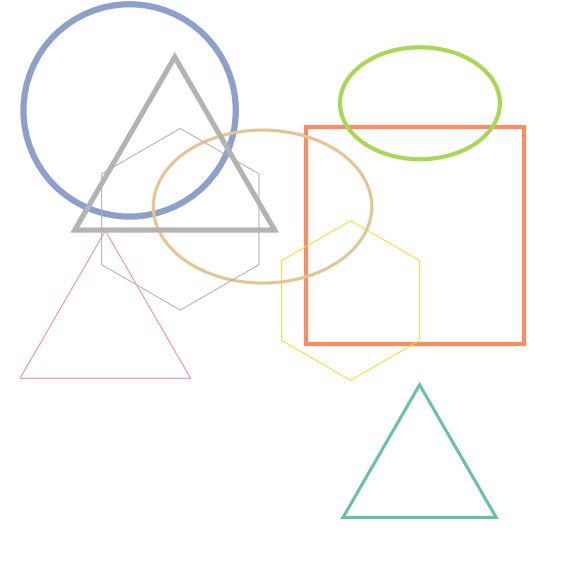[{"shape": "triangle", "thickness": 1.5, "radius": 0.77, "center": [0.727, 0.18]}, {"shape": "square", "thickness": 2, "radius": 0.94, "center": [0.718, 0.591]}, {"shape": "circle", "thickness": 3, "radius": 0.92, "center": [0.224, 0.808]}, {"shape": "triangle", "thickness": 0.5, "radius": 0.85, "center": [0.182, 0.429]}, {"shape": "oval", "thickness": 2, "radius": 0.69, "center": [0.727, 0.82]}, {"shape": "hexagon", "thickness": 0.5, "radius": 0.69, "center": [0.607, 0.479]}, {"shape": "oval", "thickness": 1.5, "radius": 0.95, "center": [0.455, 0.641]}, {"shape": "triangle", "thickness": 2.5, "radius": 1.0, "center": [0.303, 0.701]}, {"shape": "hexagon", "thickness": 0.5, "radius": 0.79, "center": [0.312, 0.619]}]